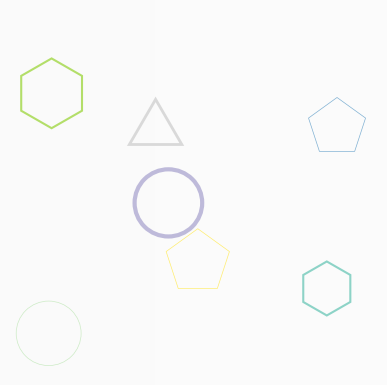[{"shape": "hexagon", "thickness": 1.5, "radius": 0.35, "center": [0.843, 0.251]}, {"shape": "circle", "thickness": 3, "radius": 0.44, "center": [0.435, 0.473]}, {"shape": "pentagon", "thickness": 0.5, "radius": 0.39, "center": [0.87, 0.669]}, {"shape": "hexagon", "thickness": 1.5, "radius": 0.45, "center": [0.133, 0.758]}, {"shape": "triangle", "thickness": 2, "radius": 0.39, "center": [0.402, 0.664]}, {"shape": "circle", "thickness": 0.5, "radius": 0.42, "center": [0.126, 0.134]}, {"shape": "pentagon", "thickness": 0.5, "radius": 0.43, "center": [0.51, 0.32]}]